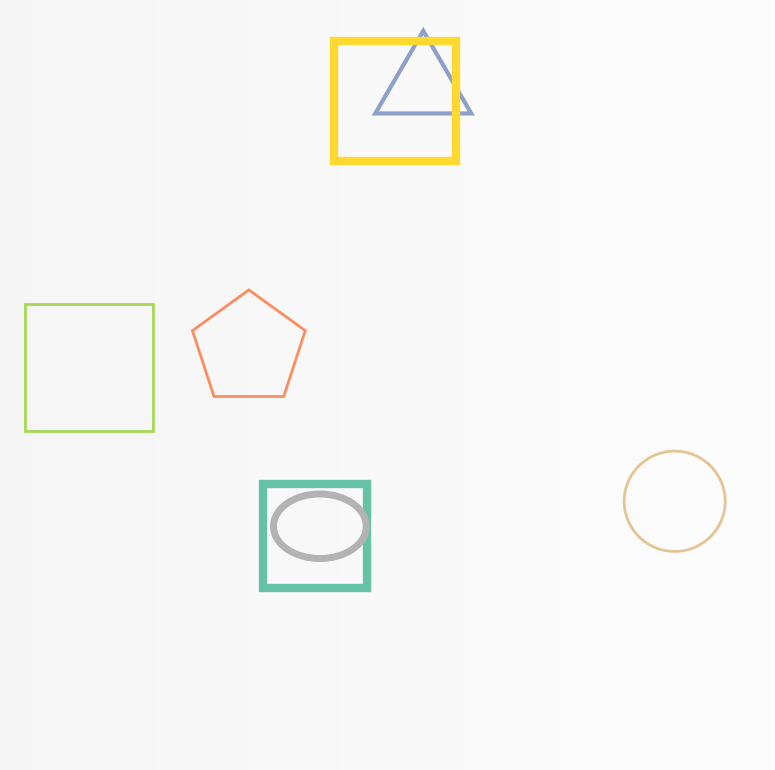[{"shape": "square", "thickness": 3, "radius": 0.34, "center": [0.406, 0.304]}, {"shape": "pentagon", "thickness": 1, "radius": 0.38, "center": [0.321, 0.547]}, {"shape": "triangle", "thickness": 1.5, "radius": 0.36, "center": [0.546, 0.888]}, {"shape": "square", "thickness": 1, "radius": 0.41, "center": [0.115, 0.523]}, {"shape": "square", "thickness": 3, "radius": 0.39, "center": [0.51, 0.869]}, {"shape": "circle", "thickness": 1, "radius": 0.33, "center": [0.871, 0.349]}, {"shape": "oval", "thickness": 2.5, "radius": 0.3, "center": [0.413, 0.317]}]